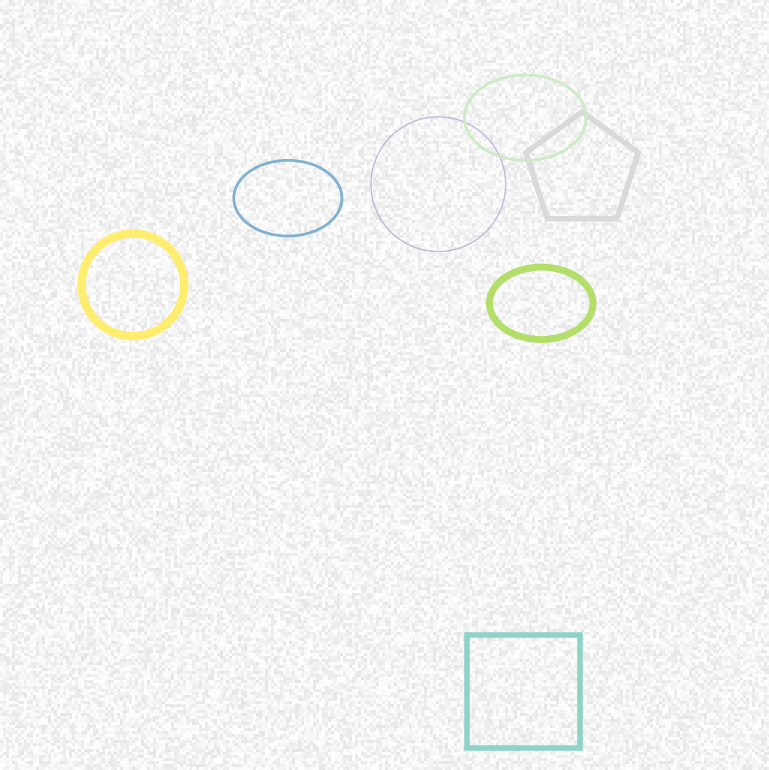[{"shape": "square", "thickness": 2, "radius": 0.37, "center": [0.68, 0.102]}, {"shape": "circle", "thickness": 0.5, "radius": 0.44, "center": [0.569, 0.761]}, {"shape": "oval", "thickness": 1, "radius": 0.35, "center": [0.374, 0.743]}, {"shape": "oval", "thickness": 2.5, "radius": 0.34, "center": [0.703, 0.606]}, {"shape": "pentagon", "thickness": 2, "radius": 0.38, "center": [0.756, 0.778]}, {"shape": "oval", "thickness": 1, "radius": 0.4, "center": [0.682, 0.847]}, {"shape": "circle", "thickness": 3, "radius": 0.33, "center": [0.173, 0.63]}]